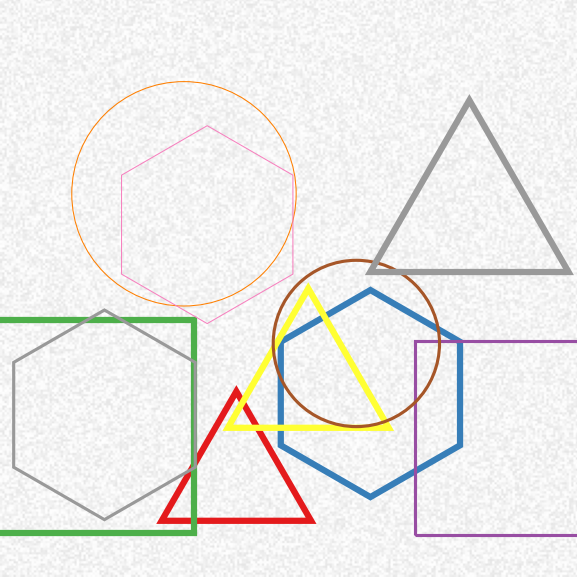[{"shape": "triangle", "thickness": 3, "radius": 0.75, "center": [0.409, 0.172]}, {"shape": "hexagon", "thickness": 3, "radius": 0.9, "center": [0.641, 0.318]}, {"shape": "square", "thickness": 3, "radius": 0.92, "center": [0.152, 0.261]}, {"shape": "square", "thickness": 1.5, "radius": 0.84, "center": [0.886, 0.24]}, {"shape": "circle", "thickness": 0.5, "radius": 0.97, "center": [0.319, 0.664]}, {"shape": "triangle", "thickness": 3, "radius": 0.8, "center": [0.534, 0.339]}, {"shape": "circle", "thickness": 1.5, "radius": 0.72, "center": [0.617, 0.404]}, {"shape": "hexagon", "thickness": 0.5, "radius": 0.86, "center": [0.359, 0.61]}, {"shape": "hexagon", "thickness": 1.5, "radius": 0.91, "center": [0.181, 0.281]}, {"shape": "triangle", "thickness": 3, "radius": 0.99, "center": [0.813, 0.627]}]